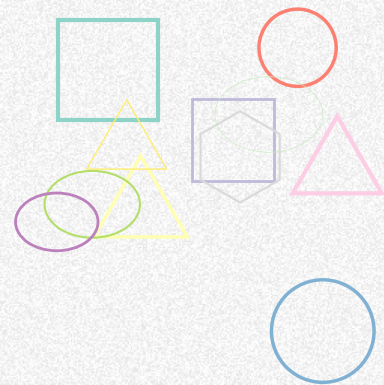[{"shape": "square", "thickness": 3, "radius": 0.65, "center": [0.28, 0.819]}, {"shape": "triangle", "thickness": 2.5, "radius": 0.7, "center": [0.365, 0.455]}, {"shape": "square", "thickness": 2, "radius": 0.53, "center": [0.605, 0.637]}, {"shape": "circle", "thickness": 2.5, "radius": 0.5, "center": [0.773, 0.876]}, {"shape": "circle", "thickness": 2.5, "radius": 0.67, "center": [0.838, 0.14]}, {"shape": "oval", "thickness": 1.5, "radius": 0.62, "center": [0.24, 0.469]}, {"shape": "triangle", "thickness": 3, "radius": 0.67, "center": [0.876, 0.565]}, {"shape": "hexagon", "thickness": 1.5, "radius": 0.59, "center": [0.624, 0.592]}, {"shape": "oval", "thickness": 2, "radius": 0.54, "center": [0.147, 0.424]}, {"shape": "oval", "thickness": 0.5, "radius": 0.7, "center": [0.698, 0.703]}, {"shape": "triangle", "thickness": 1, "radius": 0.6, "center": [0.329, 0.621]}]